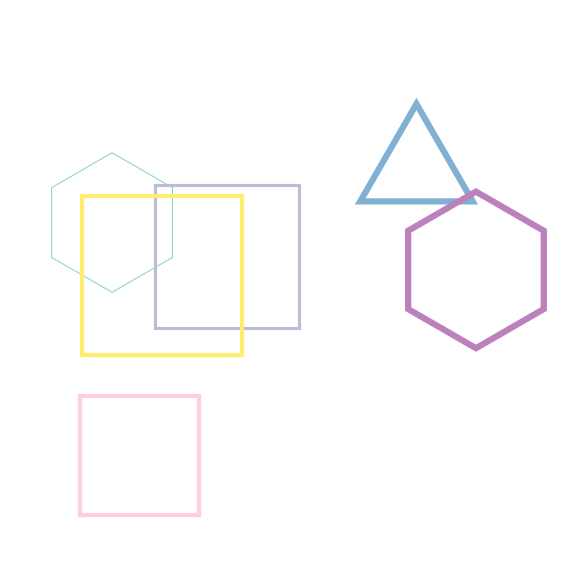[{"shape": "hexagon", "thickness": 0.5, "radius": 0.6, "center": [0.194, 0.614]}, {"shape": "square", "thickness": 1.5, "radius": 0.62, "center": [0.393, 0.555]}, {"shape": "triangle", "thickness": 3, "radius": 0.56, "center": [0.721, 0.707]}, {"shape": "square", "thickness": 2, "radius": 0.51, "center": [0.241, 0.21]}, {"shape": "hexagon", "thickness": 3, "radius": 0.68, "center": [0.824, 0.532]}, {"shape": "square", "thickness": 2, "radius": 0.69, "center": [0.28, 0.522]}]